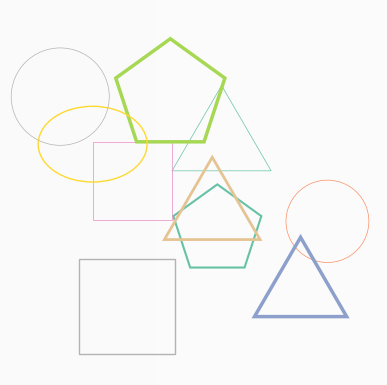[{"shape": "pentagon", "thickness": 1.5, "radius": 0.6, "center": [0.561, 0.402]}, {"shape": "triangle", "thickness": 0.5, "radius": 0.74, "center": [0.572, 0.63]}, {"shape": "circle", "thickness": 0.5, "radius": 0.53, "center": [0.845, 0.425]}, {"shape": "triangle", "thickness": 2.5, "radius": 0.69, "center": [0.776, 0.246]}, {"shape": "square", "thickness": 0.5, "radius": 0.51, "center": [0.342, 0.53]}, {"shape": "pentagon", "thickness": 2.5, "radius": 0.74, "center": [0.44, 0.751]}, {"shape": "oval", "thickness": 1, "radius": 0.7, "center": [0.239, 0.626]}, {"shape": "triangle", "thickness": 2, "radius": 0.71, "center": [0.548, 0.449]}, {"shape": "circle", "thickness": 0.5, "radius": 0.63, "center": [0.155, 0.749]}, {"shape": "square", "thickness": 1, "radius": 0.61, "center": [0.328, 0.203]}]